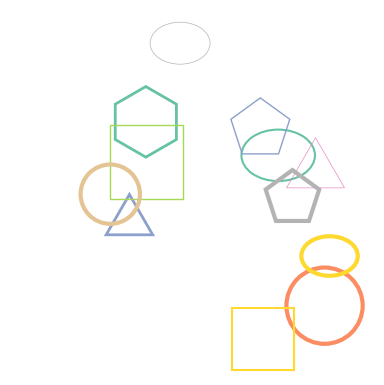[{"shape": "oval", "thickness": 1.5, "radius": 0.48, "center": [0.723, 0.597]}, {"shape": "hexagon", "thickness": 2, "radius": 0.46, "center": [0.379, 0.683]}, {"shape": "circle", "thickness": 3, "radius": 0.5, "center": [0.843, 0.206]}, {"shape": "pentagon", "thickness": 1, "radius": 0.4, "center": [0.676, 0.665]}, {"shape": "triangle", "thickness": 2, "radius": 0.35, "center": [0.336, 0.425]}, {"shape": "triangle", "thickness": 0.5, "radius": 0.43, "center": [0.82, 0.556]}, {"shape": "square", "thickness": 1, "radius": 0.48, "center": [0.38, 0.579]}, {"shape": "square", "thickness": 1.5, "radius": 0.4, "center": [0.683, 0.118]}, {"shape": "oval", "thickness": 3, "radius": 0.37, "center": [0.856, 0.335]}, {"shape": "circle", "thickness": 3, "radius": 0.39, "center": [0.286, 0.496]}, {"shape": "pentagon", "thickness": 3, "radius": 0.37, "center": [0.76, 0.485]}, {"shape": "oval", "thickness": 0.5, "radius": 0.39, "center": [0.468, 0.888]}]